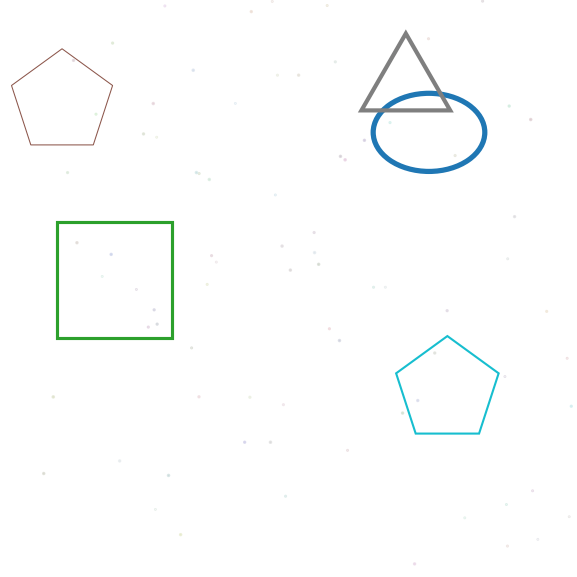[{"shape": "oval", "thickness": 2.5, "radius": 0.48, "center": [0.743, 0.77]}, {"shape": "square", "thickness": 1.5, "radius": 0.5, "center": [0.198, 0.514]}, {"shape": "pentagon", "thickness": 0.5, "radius": 0.46, "center": [0.107, 0.823]}, {"shape": "triangle", "thickness": 2, "radius": 0.44, "center": [0.703, 0.852]}, {"shape": "pentagon", "thickness": 1, "radius": 0.47, "center": [0.775, 0.324]}]